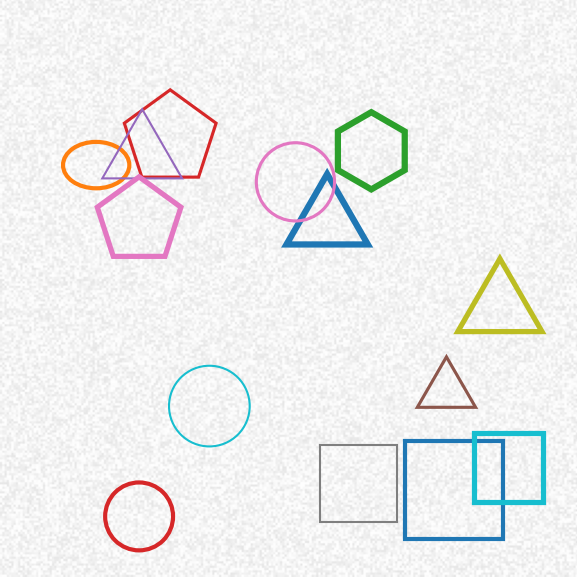[{"shape": "square", "thickness": 2, "radius": 0.43, "center": [0.787, 0.15]}, {"shape": "triangle", "thickness": 3, "radius": 0.41, "center": [0.567, 0.617]}, {"shape": "oval", "thickness": 2, "radius": 0.29, "center": [0.167, 0.713]}, {"shape": "hexagon", "thickness": 3, "radius": 0.33, "center": [0.643, 0.738]}, {"shape": "circle", "thickness": 2, "radius": 0.29, "center": [0.241, 0.105]}, {"shape": "pentagon", "thickness": 1.5, "radius": 0.42, "center": [0.295, 0.76]}, {"shape": "triangle", "thickness": 1, "radius": 0.4, "center": [0.246, 0.73]}, {"shape": "triangle", "thickness": 1.5, "radius": 0.29, "center": [0.773, 0.323]}, {"shape": "pentagon", "thickness": 2.5, "radius": 0.38, "center": [0.241, 0.617]}, {"shape": "circle", "thickness": 1.5, "radius": 0.34, "center": [0.512, 0.684]}, {"shape": "square", "thickness": 1, "radius": 0.33, "center": [0.62, 0.162]}, {"shape": "triangle", "thickness": 2.5, "radius": 0.42, "center": [0.866, 0.467]}, {"shape": "square", "thickness": 2.5, "radius": 0.3, "center": [0.88, 0.189]}, {"shape": "circle", "thickness": 1, "radius": 0.35, "center": [0.363, 0.296]}]